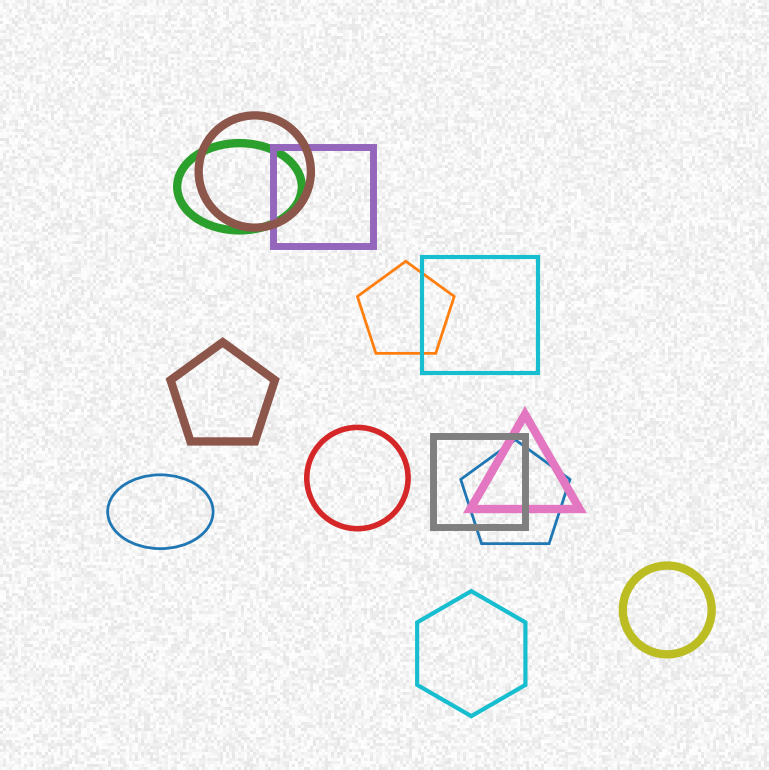[{"shape": "pentagon", "thickness": 1, "radius": 0.37, "center": [0.669, 0.354]}, {"shape": "oval", "thickness": 1, "radius": 0.34, "center": [0.208, 0.335]}, {"shape": "pentagon", "thickness": 1, "radius": 0.33, "center": [0.527, 0.595]}, {"shape": "oval", "thickness": 3, "radius": 0.4, "center": [0.311, 0.757]}, {"shape": "circle", "thickness": 2, "radius": 0.33, "center": [0.464, 0.379]}, {"shape": "square", "thickness": 2.5, "radius": 0.32, "center": [0.42, 0.745]}, {"shape": "circle", "thickness": 3, "radius": 0.36, "center": [0.331, 0.777]}, {"shape": "pentagon", "thickness": 3, "radius": 0.36, "center": [0.289, 0.484]}, {"shape": "triangle", "thickness": 3, "radius": 0.41, "center": [0.682, 0.38]}, {"shape": "square", "thickness": 2.5, "radius": 0.3, "center": [0.622, 0.375]}, {"shape": "circle", "thickness": 3, "radius": 0.29, "center": [0.867, 0.208]}, {"shape": "hexagon", "thickness": 1.5, "radius": 0.41, "center": [0.612, 0.151]}, {"shape": "square", "thickness": 1.5, "radius": 0.38, "center": [0.624, 0.59]}]